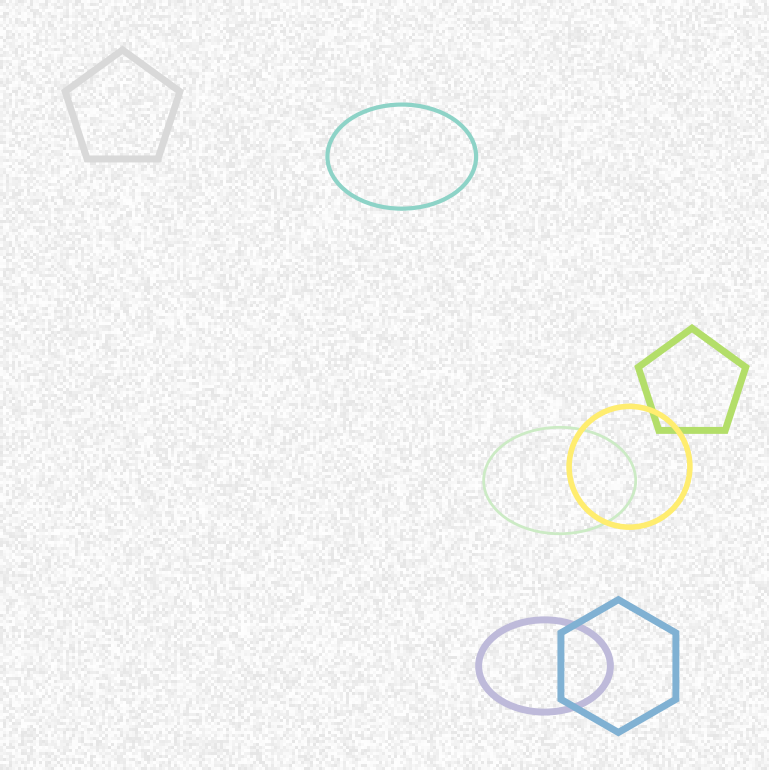[{"shape": "oval", "thickness": 1.5, "radius": 0.48, "center": [0.522, 0.797]}, {"shape": "oval", "thickness": 2.5, "radius": 0.43, "center": [0.707, 0.135]}, {"shape": "hexagon", "thickness": 2.5, "radius": 0.43, "center": [0.803, 0.135]}, {"shape": "pentagon", "thickness": 2.5, "radius": 0.37, "center": [0.899, 0.5]}, {"shape": "pentagon", "thickness": 2.5, "radius": 0.39, "center": [0.159, 0.857]}, {"shape": "oval", "thickness": 1, "radius": 0.49, "center": [0.727, 0.376]}, {"shape": "circle", "thickness": 2, "radius": 0.39, "center": [0.818, 0.394]}]